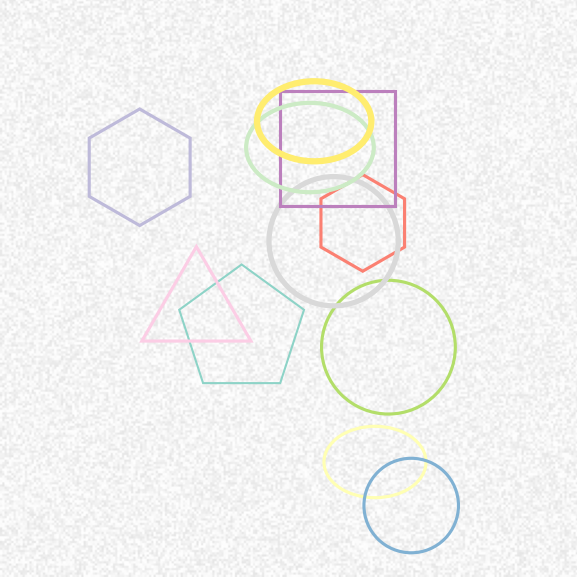[{"shape": "pentagon", "thickness": 1, "radius": 0.57, "center": [0.418, 0.428]}, {"shape": "oval", "thickness": 1.5, "radius": 0.44, "center": [0.649, 0.199]}, {"shape": "hexagon", "thickness": 1.5, "radius": 0.5, "center": [0.242, 0.71]}, {"shape": "hexagon", "thickness": 1.5, "radius": 0.42, "center": [0.628, 0.613]}, {"shape": "circle", "thickness": 1.5, "radius": 0.41, "center": [0.712, 0.124]}, {"shape": "circle", "thickness": 1.5, "radius": 0.58, "center": [0.673, 0.398]}, {"shape": "triangle", "thickness": 1.5, "radius": 0.55, "center": [0.34, 0.463]}, {"shape": "circle", "thickness": 2.5, "radius": 0.56, "center": [0.578, 0.581]}, {"shape": "square", "thickness": 1.5, "radius": 0.5, "center": [0.584, 0.743]}, {"shape": "oval", "thickness": 2, "radius": 0.55, "center": [0.537, 0.744]}, {"shape": "oval", "thickness": 3, "radius": 0.49, "center": [0.544, 0.789]}]